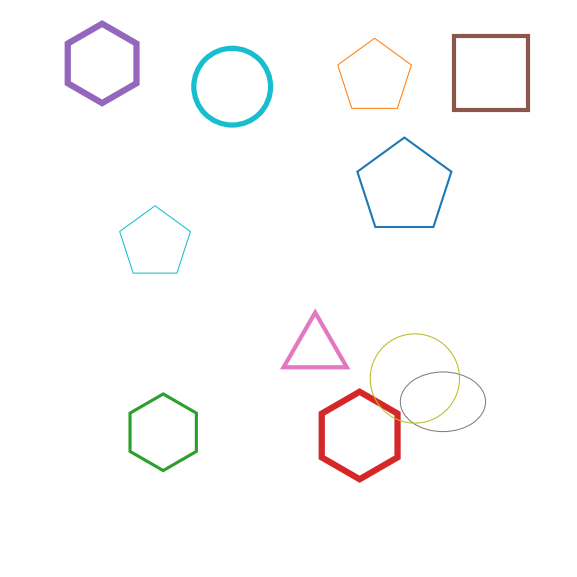[{"shape": "pentagon", "thickness": 1, "radius": 0.43, "center": [0.7, 0.675]}, {"shape": "pentagon", "thickness": 0.5, "radius": 0.34, "center": [0.649, 0.866]}, {"shape": "hexagon", "thickness": 1.5, "radius": 0.33, "center": [0.283, 0.251]}, {"shape": "hexagon", "thickness": 3, "radius": 0.38, "center": [0.623, 0.245]}, {"shape": "hexagon", "thickness": 3, "radius": 0.34, "center": [0.177, 0.889]}, {"shape": "square", "thickness": 2, "radius": 0.32, "center": [0.851, 0.872]}, {"shape": "triangle", "thickness": 2, "radius": 0.32, "center": [0.546, 0.395]}, {"shape": "oval", "thickness": 0.5, "radius": 0.37, "center": [0.767, 0.303]}, {"shape": "circle", "thickness": 0.5, "radius": 0.39, "center": [0.718, 0.344]}, {"shape": "pentagon", "thickness": 0.5, "radius": 0.32, "center": [0.268, 0.578]}, {"shape": "circle", "thickness": 2.5, "radius": 0.33, "center": [0.402, 0.849]}]